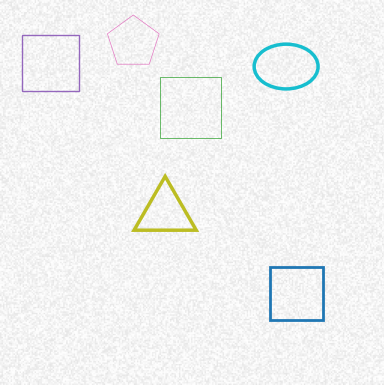[{"shape": "square", "thickness": 2, "radius": 0.35, "center": [0.771, 0.237]}, {"shape": "square", "thickness": 0.5, "radius": 0.39, "center": [0.496, 0.72]}, {"shape": "square", "thickness": 1, "radius": 0.37, "center": [0.131, 0.836]}, {"shape": "pentagon", "thickness": 0.5, "radius": 0.35, "center": [0.346, 0.89]}, {"shape": "triangle", "thickness": 2.5, "radius": 0.47, "center": [0.429, 0.449]}, {"shape": "oval", "thickness": 2.5, "radius": 0.42, "center": [0.743, 0.827]}]